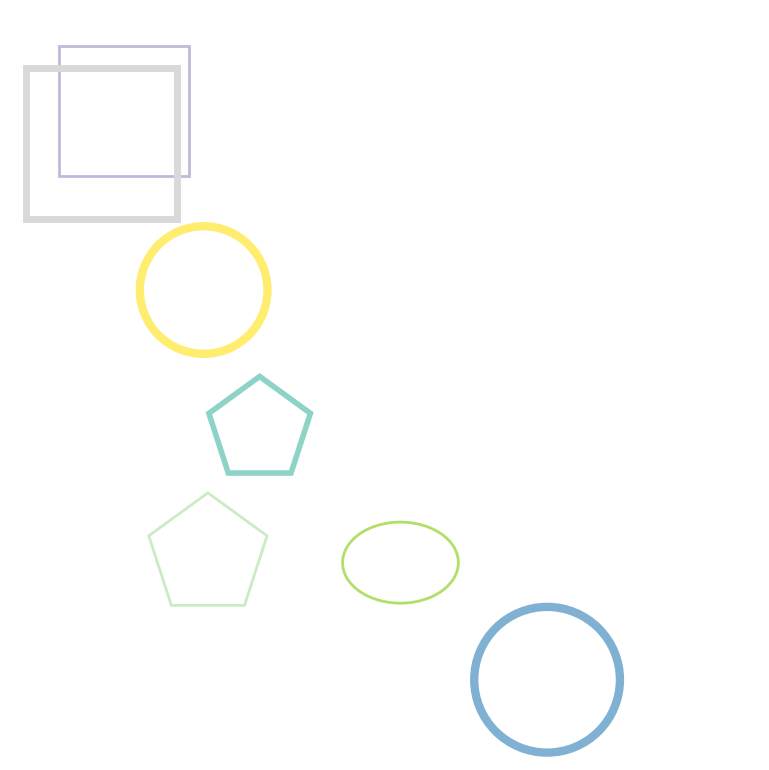[{"shape": "pentagon", "thickness": 2, "radius": 0.35, "center": [0.337, 0.442]}, {"shape": "square", "thickness": 1, "radius": 0.42, "center": [0.161, 0.856]}, {"shape": "circle", "thickness": 3, "radius": 0.47, "center": [0.711, 0.117]}, {"shape": "oval", "thickness": 1, "radius": 0.38, "center": [0.52, 0.269]}, {"shape": "square", "thickness": 2.5, "radius": 0.49, "center": [0.132, 0.813]}, {"shape": "pentagon", "thickness": 1, "radius": 0.4, "center": [0.27, 0.279]}, {"shape": "circle", "thickness": 3, "radius": 0.41, "center": [0.264, 0.623]}]